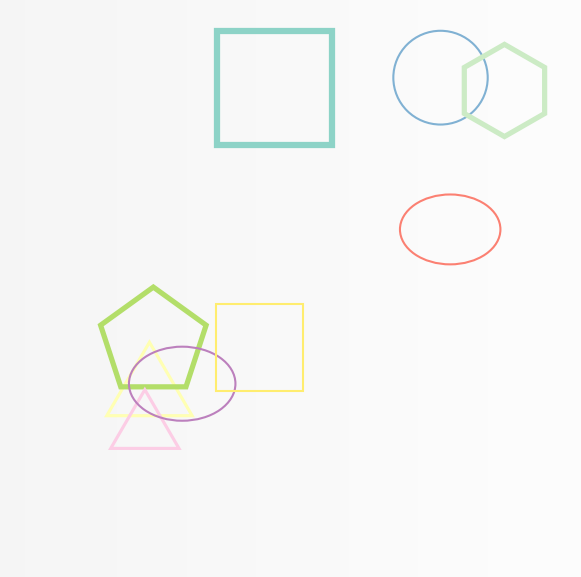[{"shape": "square", "thickness": 3, "radius": 0.5, "center": [0.472, 0.847]}, {"shape": "triangle", "thickness": 1.5, "radius": 0.42, "center": [0.257, 0.322]}, {"shape": "oval", "thickness": 1, "radius": 0.43, "center": [0.775, 0.602]}, {"shape": "circle", "thickness": 1, "radius": 0.41, "center": [0.758, 0.865]}, {"shape": "pentagon", "thickness": 2.5, "radius": 0.48, "center": [0.264, 0.407]}, {"shape": "triangle", "thickness": 1.5, "radius": 0.34, "center": [0.249, 0.257]}, {"shape": "oval", "thickness": 1, "radius": 0.46, "center": [0.313, 0.335]}, {"shape": "hexagon", "thickness": 2.5, "radius": 0.4, "center": [0.868, 0.842]}, {"shape": "square", "thickness": 1, "radius": 0.37, "center": [0.446, 0.397]}]